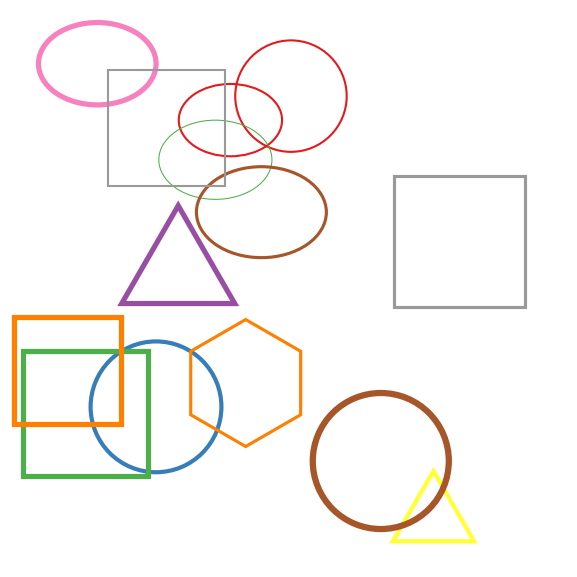[{"shape": "oval", "thickness": 1, "radius": 0.45, "center": [0.399, 0.791]}, {"shape": "circle", "thickness": 1, "radius": 0.48, "center": [0.504, 0.833]}, {"shape": "circle", "thickness": 2, "radius": 0.57, "center": [0.27, 0.295]}, {"shape": "oval", "thickness": 0.5, "radius": 0.49, "center": [0.373, 0.723]}, {"shape": "square", "thickness": 2.5, "radius": 0.54, "center": [0.148, 0.283]}, {"shape": "triangle", "thickness": 2.5, "radius": 0.56, "center": [0.309, 0.53]}, {"shape": "square", "thickness": 2.5, "radius": 0.46, "center": [0.117, 0.357]}, {"shape": "hexagon", "thickness": 1.5, "radius": 0.55, "center": [0.425, 0.336]}, {"shape": "triangle", "thickness": 2, "radius": 0.41, "center": [0.751, 0.102]}, {"shape": "circle", "thickness": 3, "radius": 0.59, "center": [0.659, 0.201]}, {"shape": "oval", "thickness": 1.5, "radius": 0.56, "center": [0.453, 0.632]}, {"shape": "oval", "thickness": 2.5, "radius": 0.51, "center": [0.168, 0.889]}, {"shape": "square", "thickness": 1.5, "radius": 0.57, "center": [0.796, 0.582]}, {"shape": "square", "thickness": 1, "radius": 0.5, "center": [0.288, 0.777]}]